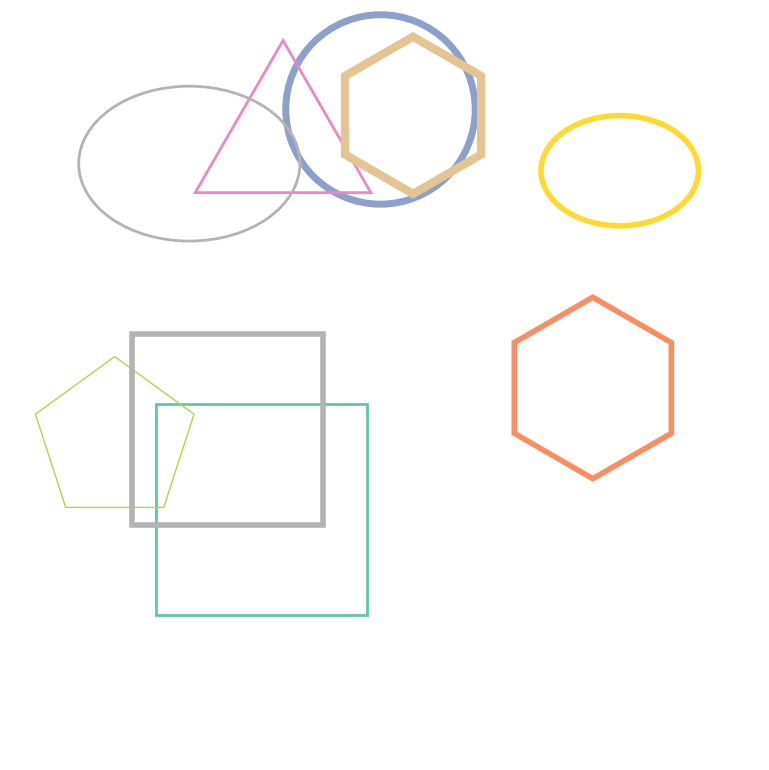[{"shape": "square", "thickness": 1, "radius": 0.69, "center": [0.34, 0.338]}, {"shape": "hexagon", "thickness": 2, "radius": 0.59, "center": [0.77, 0.496]}, {"shape": "circle", "thickness": 2.5, "radius": 0.62, "center": [0.494, 0.858]}, {"shape": "triangle", "thickness": 1, "radius": 0.66, "center": [0.368, 0.816]}, {"shape": "pentagon", "thickness": 0.5, "radius": 0.54, "center": [0.149, 0.429]}, {"shape": "oval", "thickness": 2, "radius": 0.51, "center": [0.805, 0.778]}, {"shape": "hexagon", "thickness": 3, "radius": 0.51, "center": [0.536, 0.85]}, {"shape": "square", "thickness": 2, "radius": 0.62, "center": [0.296, 0.442]}, {"shape": "oval", "thickness": 1, "radius": 0.72, "center": [0.246, 0.787]}]